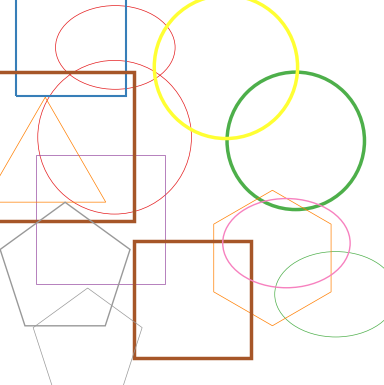[{"shape": "oval", "thickness": 0.5, "radius": 0.78, "center": [0.3, 0.877]}, {"shape": "circle", "thickness": 0.5, "radius": 1.0, "center": [0.298, 0.644]}, {"shape": "square", "thickness": 1.5, "radius": 0.71, "center": [0.186, 0.894]}, {"shape": "oval", "thickness": 0.5, "radius": 0.79, "center": [0.872, 0.236]}, {"shape": "circle", "thickness": 2.5, "radius": 0.89, "center": [0.768, 0.634]}, {"shape": "square", "thickness": 0.5, "radius": 0.84, "center": [0.26, 0.429]}, {"shape": "hexagon", "thickness": 0.5, "radius": 0.88, "center": [0.708, 0.33]}, {"shape": "triangle", "thickness": 0.5, "radius": 0.91, "center": [0.117, 0.566]}, {"shape": "circle", "thickness": 2.5, "radius": 0.93, "center": [0.587, 0.826]}, {"shape": "square", "thickness": 2.5, "radius": 0.76, "center": [0.501, 0.221]}, {"shape": "square", "thickness": 2.5, "radius": 0.97, "center": [0.154, 0.62]}, {"shape": "oval", "thickness": 1, "radius": 0.83, "center": [0.744, 0.368]}, {"shape": "pentagon", "thickness": 1, "radius": 0.89, "center": [0.169, 0.297]}, {"shape": "pentagon", "thickness": 0.5, "radius": 0.74, "center": [0.228, 0.103]}]